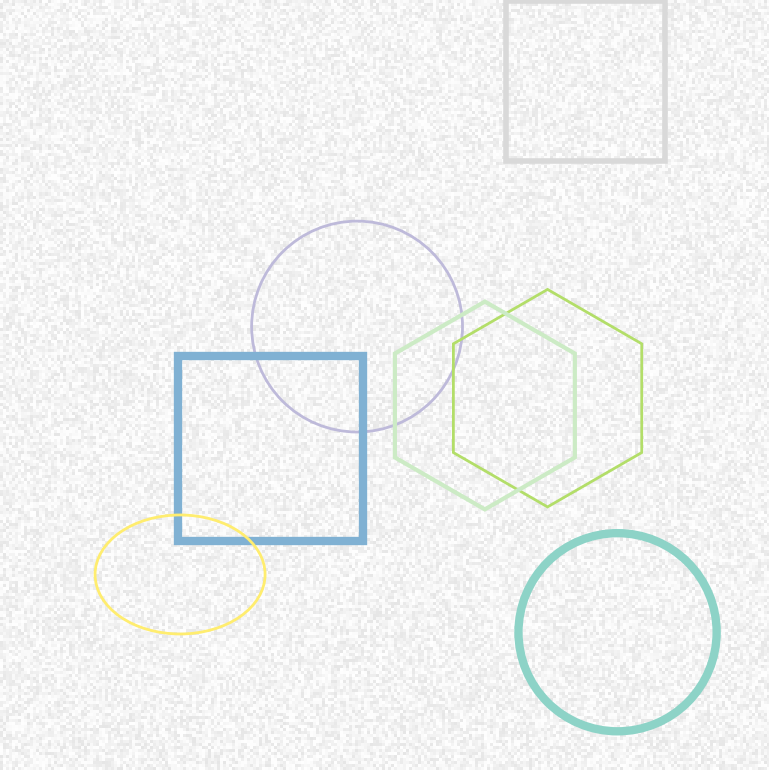[{"shape": "circle", "thickness": 3, "radius": 0.64, "center": [0.802, 0.179]}, {"shape": "circle", "thickness": 1, "radius": 0.68, "center": [0.464, 0.576]}, {"shape": "square", "thickness": 3, "radius": 0.6, "center": [0.351, 0.418]}, {"shape": "hexagon", "thickness": 1, "radius": 0.71, "center": [0.711, 0.483]}, {"shape": "square", "thickness": 2, "radius": 0.52, "center": [0.761, 0.895]}, {"shape": "hexagon", "thickness": 1.5, "radius": 0.67, "center": [0.63, 0.473]}, {"shape": "oval", "thickness": 1, "radius": 0.55, "center": [0.234, 0.254]}]